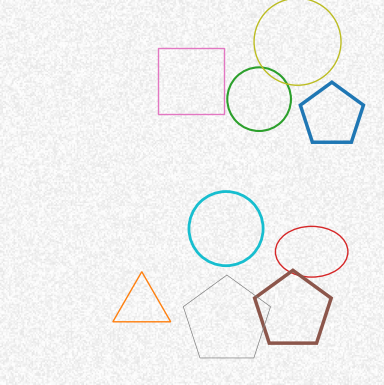[{"shape": "pentagon", "thickness": 2.5, "radius": 0.43, "center": [0.862, 0.7]}, {"shape": "triangle", "thickness": 1, "radius": 0.43, "center": [0.368, 0.208]}, {"shape": "circle", "thickness": 1.5, "radius": 0.41, "center": [0.673, 0.742]}, {"shape": "oval", "thickness": 1, "radius": 0.47, "center": [0.81, 0.346]}, {"shape": "pentagon", "thickness": 2.5, "radius": 0.52, "center": [0.761, 0.193]}, {"shape": "square", "thickness": 1, "radius": 0.42, "center": [0.496, 0.79]}, {"shape": "pentagon", "thickness": 0.5, "radius": 0.6, "center": [0.589, 0.167]}, {"shape": "circle", "thickness": 1, "radius": 0.56, "center": [0.773, 0.892]}, {"shape": "circle", "thickness": 2, "radius": 0.48, "center": [0.587, 0.406]}]